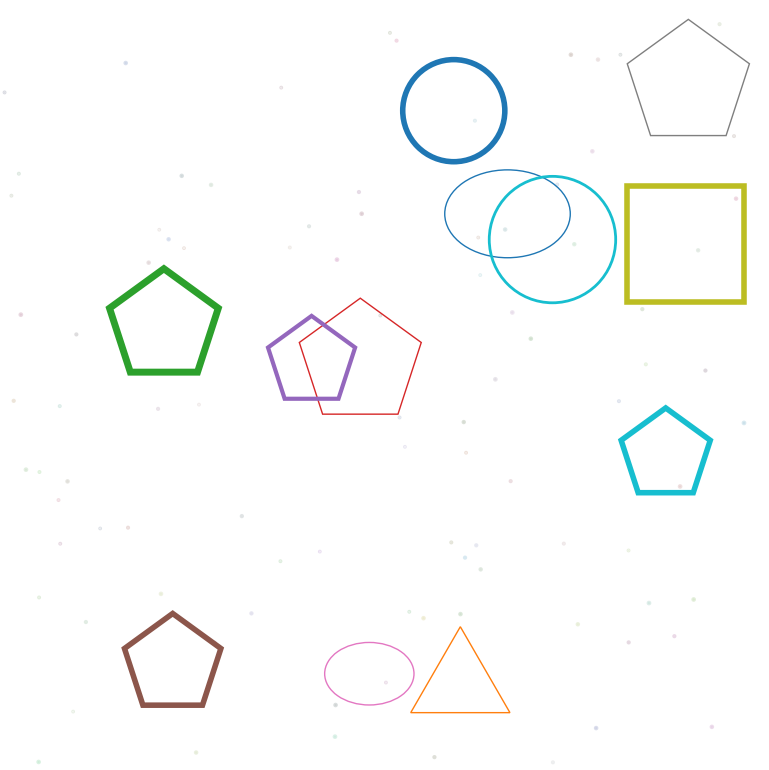[{"shape": "oval", "thickness": 0.5, "radius": 0.41, "center": [0.659, 0.722]}, {"shape": "circle", "thickness": 2, "radius": 0.33, "center": [0.589, 0.856]}, {"shape": "triangle", "thickness": 0.5, "radius": 0.37, "center": [0.598, 0.112]}, {"shape": "pentagon", "thickness": 2.5, "radius": 0.37, "center": [0.213, 0.577]}, {"shape": "pentagon", "thickness": 0.5, "radius": 0.42, "center": [0.468, 0.529]}, {"shape": "pentagon", "thickness": 1.5, "radius": 0.3, "center": [0.405, 0.53]}, {"shape": "pentagon", "thickness": 2, "radius": 0.33, "center": [0.224, 0.137]}, {"shape": "oval", "thickness": 0.5, "radius": 0.29, "center": [0.48, 0.125]}, {"shape": "pentagon", "thickness": 0.5, "radius": 0.42, "center": [0.894, 0.891]}, {"shape": "square", "thickness": 2, "radius": 0.38, "center": [0.89, 0.683]}, {"shape": "pentagon", "thickness": 2, "radius": 0.3, "center": [0.865, 0.409]}, {"shape": "circle", "thickness": 1, "radius": 0.41, "center": [0.717, 0.689]}]